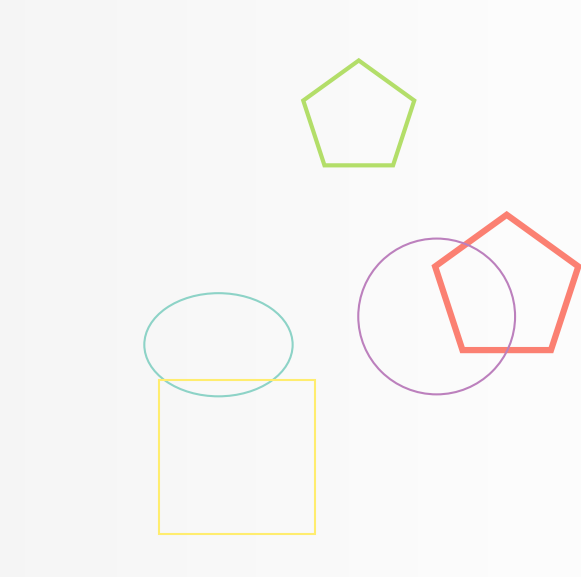[{"shape": "oval", "thickness": 1, "radius": 0.64, "center": [0.376, 0.402]}, {"shape": "pentagon", "thickness": 3, "radius": 0.65, "center": [0.872, 0.498]}, {"shape": "pentagon", "thickness": 2, "radius": 0.5, "center": [0.617, 0.794]}, {"shape": "circle", "thickness": 1, "radius": 0.67, "center": [0.751, 0.451]}, {"shape": "square", "thickness": 1, "radius": 0.67, "center": [0.408, 0.208]}]